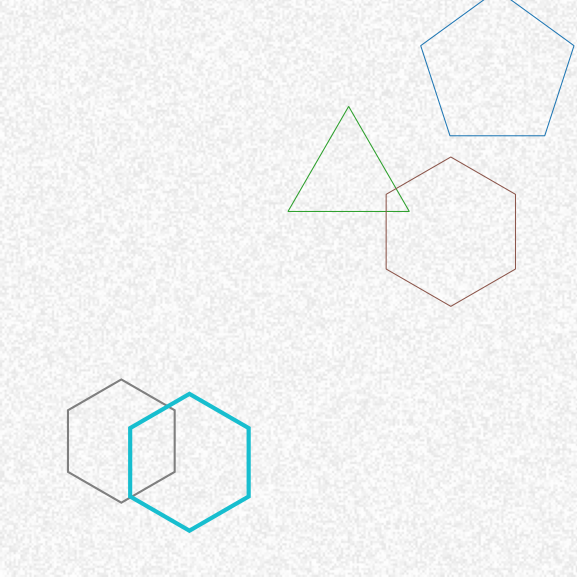[{"shape": "pentagon", "thickness": 0.5, "radius": 0.7, "center": [0.861, 0.877]}, {"shape": "triangle", "thickness": 0.5, "radius": 0.61, "center": [0.604, 0.694]}, {"shape": "hexagon", "thickness": 0.5, "radius": 0.65, "center": [0.781, 0.598]}, {"shape": "hexagon", "thickness": 1, "radius": 0.53, "center": [0.21, 0.235]}, {"shape": "hexagon", "thickness": 2, "radius": 0.59, "center": [0.328, 0.199]}]